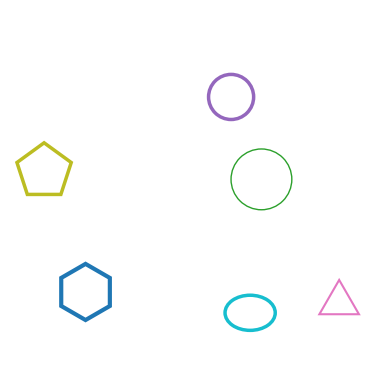[{"shape": "hexagon", "thickness": 3, "radius": 0.36, "center": [0.222, 0.242]}, {"shape": "circle", "thickness": 1, "radius": 0.39, "center": [0.679, 0.534]}, {"shape": "circle", "thickness": 2.5, "radius": 0.29, "center": [0.6, 0.748]}, {"shape": "triangle", "thickness": 1.5, "radius": 0.3, "center": [0.881, 0.213]}, {"shape": "pentagon", "thickness": 2.5, "radius": 0.37, "center": [0.115, 0.555]}, {"shape": "oval", "thickness": 2.5, "radius": 0.33, "center": [0.65, 0.188]}]